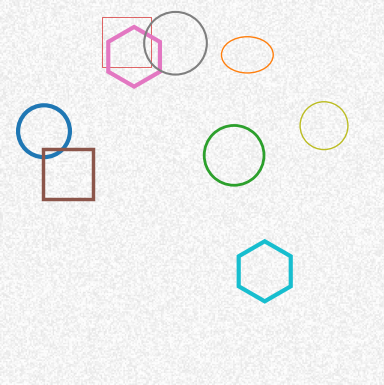[{"shape": "circle", "thickness": 3, "radius": 0.34, "center": [0.114, 0.659]}, {"shape": "oval", "thickness": 1, "radius": 0.34, "center": [0.642, 0.858]}, {"shape": "circle", "thickness": 2, "radius": 0.39, "center": [0.608, 0.596]}, {"shape": "square", "thickness": 0.5, "radius": 0.32, "center": [0.328, 0.891]}, {"shape": "square", "thickness": 2.5, "radius": 0.32, "center": [0.176, 0.547]}, {"shape": "hexagon", "thickness": 3, "radius": 0.39, "center": [0.348, 0.853]}, {"shape": "circle", "thickness": 1.5, "radius": 0.41, "center": [0.456, 0.888]}, {"shape": "circle", "thickness": 1, "radius": 0.31, "center": [0.842, 0.674]}, {"shape": "hexagon", "thickness": 3, "radius": 0.39, "center": [0.688, 0.295]}]